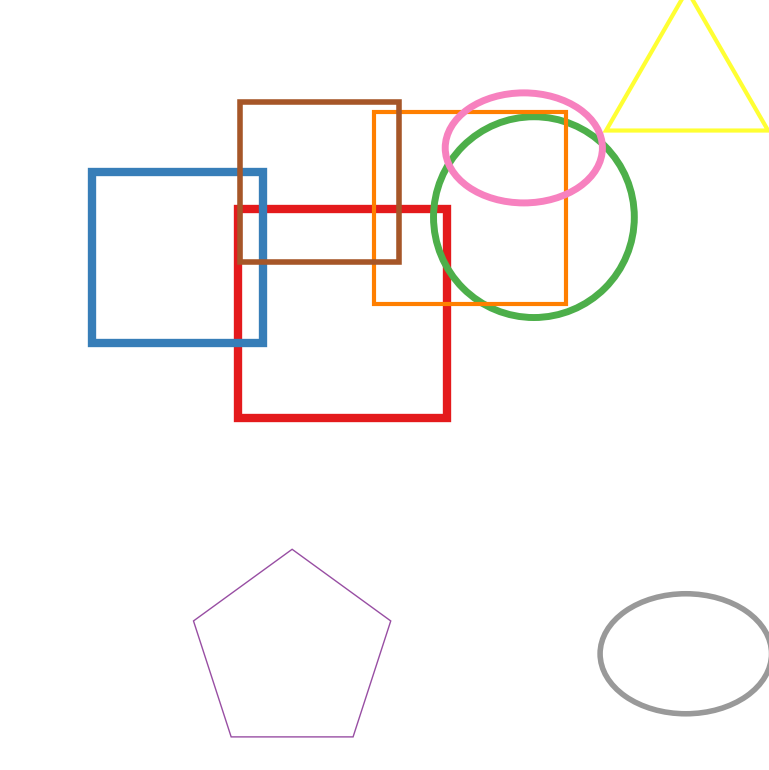[{"shape": "square", "thickness": 3, "radius": 0.68, "center": [0.445, 0.593]}, {"shape": "square", "thickness": 3, "radius": 0.55, "center": [0.231, 0.666]}, {"shape": "circle", "thickness": 2.5, "radius": 0.65, "center": [0.693, 0.718]}, {"shape": "pentagon", "thickness": 0.5, "radius": 0.67, "center": [0.379, 0.152]}, {"shape": "square", "thickness": 1.5, "radius": 0.62, "center": [0.61, 0.73]}, {"shape": "triangle", "thickness": 1.5, "radius": 0.61, "center": [0.892, 0.891]}, {"shape": "square", "thickness": 2, "radius": 0.52, "center": [0.415, 0.764]}, {"shape": "oval", "thickness": 2.5, "radius": 0.51, "center": [0.68, 0.808]}, {"shape": "oval", "thickness": 2, "radius": 0.56, "center": [0.891, 0.151]}]